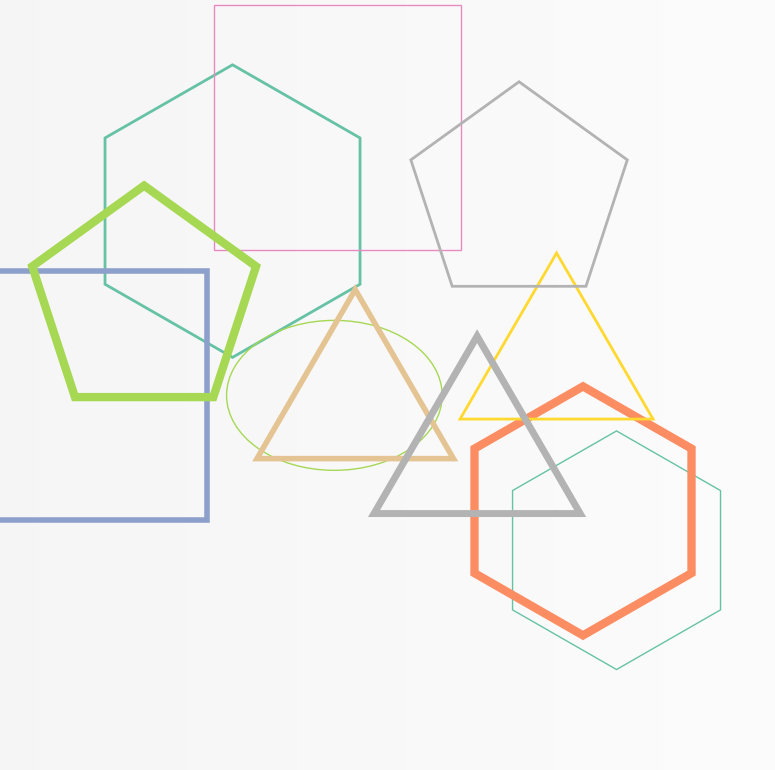[{"shape": "hexagon", "thickness": 1, "radius": 0.95, "center": [0.3, 0.726]}, {"shape": "hexagon", "thickness": 0.5, "radius": 0.77, "center": [0.796, 0.285]}, {"shape": "hexagon", "thickness": 3, "radius": 0.81, "center": [0.752, 0.337]}, {"shape": "square", "thickness": 2, "radius": 0.81, "center": [0.106, 0.487]}, {"shape": "square", "thickness": 0.5, "radius": 0.8, "center": [0.435, 0.835]}, {"shape": "oval", "thickness": 0.5, "radius": 0.7, "center": [0.431, 0.487]}, {"shape": "pentagon", "thickness": 3, "radius": 0.76, "center": [0.186, 0.607]}, {"shape": "triangle", "thickness": 1, "radius": 0.72, "center": [0.718, 0.528]}, {"shape": "triangle", "thickness": 2, "radius": 0.73, "center": [0.458, 0.478]}, {"shape": "pentagon", "thickness": 1, "radius": 0.73, "center": [0.67, 0.747]}, {"shape": "triangle", "thickness": 2.5, "radius": 0.77, "center": [0.616, 0.41]}]